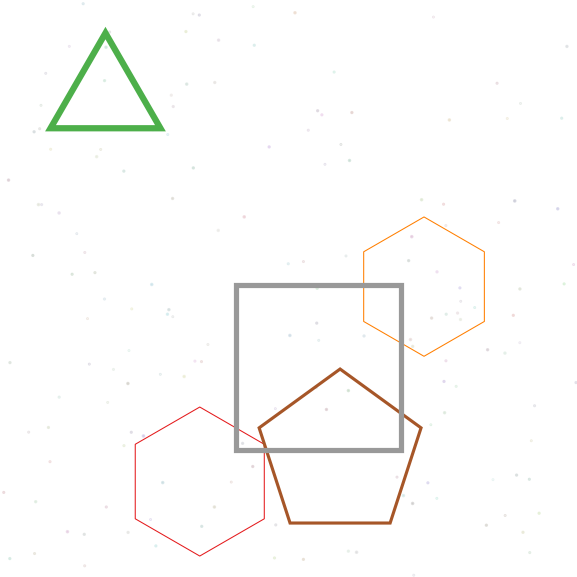[{"shape": "hexagon", "thickness": 0.5, "radius": 0.65, "center": [0.346, 0.165]}, {"shape": "triangle", "thickness": 3, "radius": 0.55, "center": [0.183, 0.832]}, {"shape": "hexagon", "thickness": 0.5, "radius": 0.6, "center": [0.734, 0.503]}, {"shape": "pentagon", "thickness": 1.5, "radius": 0.74, "center": [0.589, 0.213]}, {"shape": "square", "thickness": 2.5, "radius": 0.71, "center": [0.552, 0.363]}]